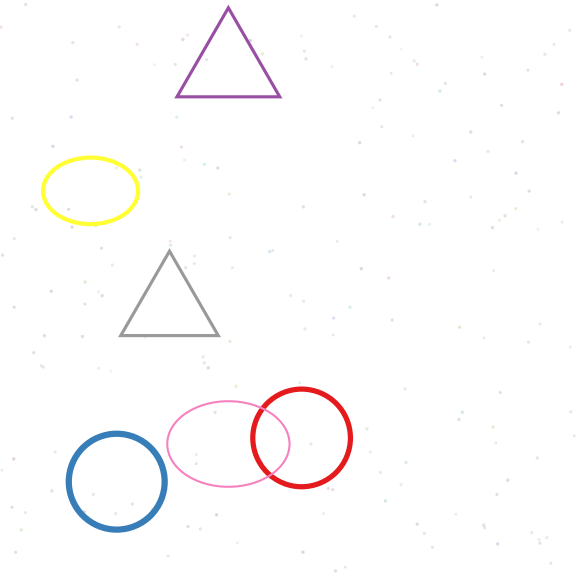[{"shape": "circle", "thickness": 2.5, "radius": 0.42, "center": [0.522, 0.241]}, {"shape": "circle", "thickness": 3, "radius": 0.42, "center": [0.202, 0.165]}, {"shape": "triangle", "thickness": 1.5, "radius": 0.51, "center": [0.395, 0.883]}, {"shape": "oval", "thickness": 2, "radius": 0.41, "center": [0.157, 0.669]}, {"shape": "oval", "thickness": 1, "radius": 0.53, "center": [0.395, 0.23]}, {"shape": "triangle", "thickness": 1.5, "radius": 0.49, "center": [0.294, 0.467]}]